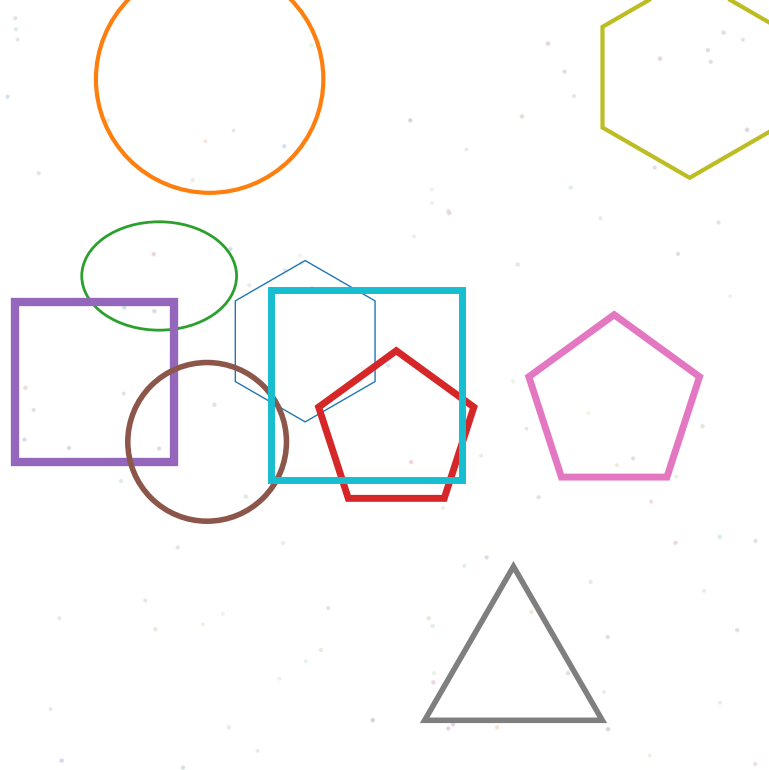[{"shape": "hexagon", "thickness": 0.5, "radius": 0.52, "center": [0.396, 0.557]}, {"shape": "circle", "thickness": 1.5, "radius": 0.74, "center": [0.272, 0.897]}, {"shape": "oval", "thickness": 1, "radius": 0.5, "center": [0.207, 0.642]}, {"shape": "pentagon", "thickness": 2.5, "radius": 0.53, "center": [0.515, 0.439]}, {"shape": "square", "thickness": 3, "radius": 0.52, "center": [0.123, 0.504]}, {"shape": "circle", "thickness": 2, "radius": 0.52, "center": [0.269, 0.426]}, {"shape": "pentagon", "thickness": 2.5, "radius": 0.58, "center": [0.798, 0.475]}, {"shape": "triangle", "thickness": 2, "radius": 0.67, "center": [0.667, 0.131]}, {"shape": "hexagon", "thickness": 1.5, "radius": 0.65, "center": [0.896, 0.9]}, {"shape": "square", "thickness": 2.5, "radius": 0.62, "center": [0.476, 0.5]}]